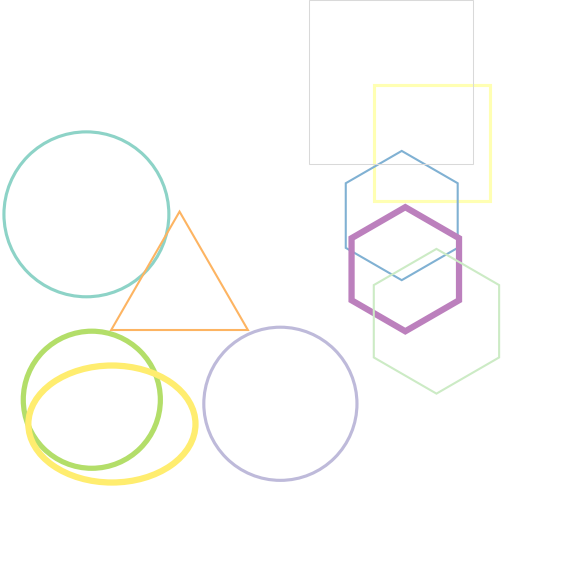[{"shape": "circle", "thickness": 1.5, "radius": 0.71, "center": [0.15, 0.628]}, {"shape": "square", "thickness": 1.5, "radius": 0.5, "center": [0.748, 0.752]}, {"shape": "circle", "thickness": 1.5, "radius": 0.66, "center": [0.486, 0.3]}, {"shape": "hexagon", "thickness": 1, "radius": 0.56, "center": [0.696, 0.626]}, {"shape": "triangle", "thickness": 1, "radius": 0.68, "center": [0.311, 0.496]}, {"shape": "circle", "thickness": 2.5, "radius": 0.59, "center": [0.159, 0.307]}, {"shape": "square", "thickness": 0.5, "radius": 0.71, "center": [0.677, 0.858]}, {"shape": "hexagon", "thickness": 3, "radius": 0.54, "center": [0.702, 0.533]}, {"shape": "hexagon", "thickness": 1, "radius": 0.63, "center": [0.756, 0.443]}, {"shape": "oval", "thickness": 3, "radius": 0.72, "center": [0.194, 0.265]}]